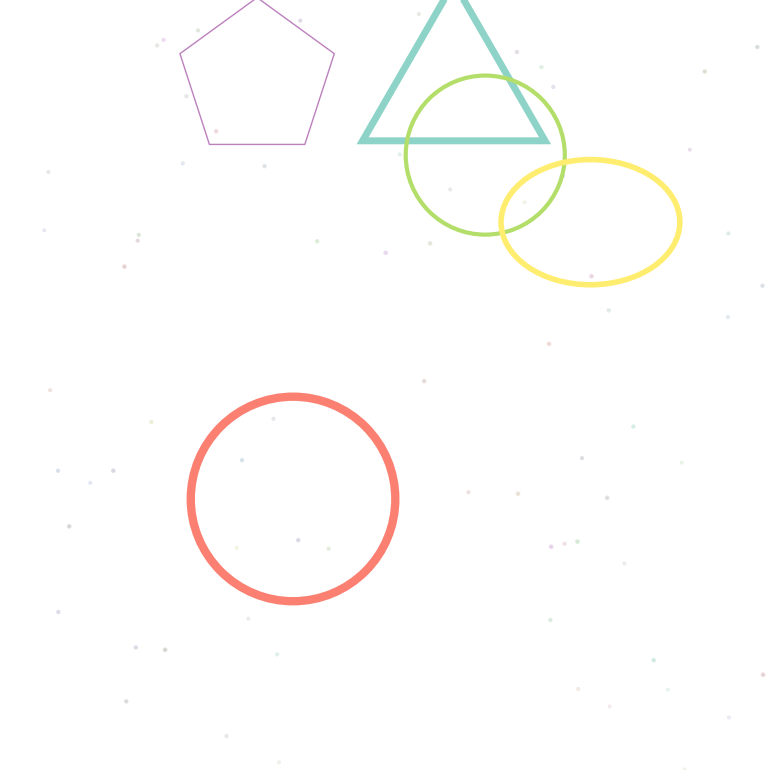[{"shape": "triangle", "thickness": 2.5, "radius": 0.68, "center": [0.589, 0.886]}, {"shape": "circle", "thickness": 3, "radius": 0.66, "center": [0.381, 0.352]}, {"shape": "circle", "thickness": 1.5, "radius": 0.52, "center": [0.63, 0.799]}, {"shape": "pentagon", "thickness": 0.5, "radius": 0.53, "center": [0.334, 0.898]}, {"shape": "oval", "thickness": 2, "radius": 0.58, "center": [0.767, 0.711]}]